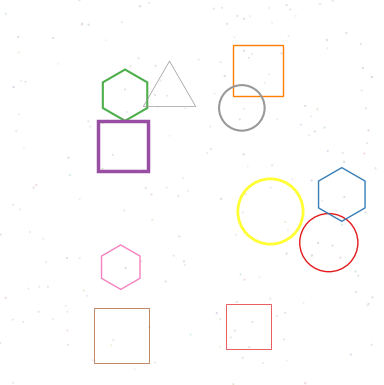[{"shape": "square", "thickness": 0.5, "radius": 0.29, "center": [0.645, 0.151]}, {"shape": "circle", "thickness": 1, "radius": 0.38, "center": [0.854, 0.37]}, {"shape": "hexagon", "thickness": 1, "radius": 0.35, "center": [0.888, 0.495]}, {"shape": "hexagon", "thickness": 1.5, "radius": 0.33, "center": [0.325, 0.753]}, {"shape": "square", "thickness": 2.5, "radius": 0.33, "center": [0.32, 0.621]}, {"shape": "square", "thickness": 1, "radius": 0.33, "center": [0.67, 0.817]}, {"shape": "circle", "thickness": 2, "radius": 0.42, "center": [0.703, 0.451]}, {"shape": "square", "thickness": 0.5, "radius": 0.36, "center": [0.316, 0.129]}, {"shape": "hexagon", "thickness": 1, "radius": 0.29, "center": [0.314, 0.306]}, {"shape": "circle", "thickness": 1.5, "radius": 0.3, "center": [0.628, 0.72]}, {"shape": "triangle", "thickness": 0.5, "radius": 0.39, "center": [0.44, 0.763]}]